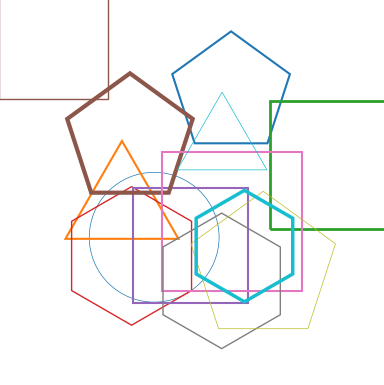[{"shape": "pentagon", "thickness": 1.5, "radius": 0.8, "center": [0.6, 0.758]}, {"shape": "circle", "thickness": 0.5, "radius": 0.84, "center": [0.4, 0.384]}, {"shape": "triangle", "thickness": 1.5, "radius": 0.85, "center": [0.317, 0.464]}, {"shape": "square", "thickness": 2, "radius": 0.83, "center": [0.867, 0.571]}, {"shape": "hexagon", "thickness": 1, "radius": 0.9, "center": [0.342, 0.335]}, {"shape": "square", "thickness": 1.5, "radius": 0.75, "center": [0.496, 0.363]}, {"shape": "square", "thickness": 1, "radius": 0.71, "center": [0.139, 0.884]}, {"shape": "pentagon", "thickness": 3, "radius": 0.86, "center": [0.338, 0.638]}, {"shape": "square", "thickness": 1.5, "radius": 0.91, "center": [0.603, 0.424]}, {"shape": "hexagon", "thickness": 1, "radius": 0.88, "center": [0.576, 0.27]}, {"shape": "pentagon", "thickness": 0.5, "radius": 0.99, "center": [0.684, 0.306]}, {"shape": "triangle", "thickness": 0.5, "radius": 0.67, "center": [0.577, 0.626]}, {"shape": "hexagon", "thickness": 2.5, "radius": 0.72, "center": [0.635, 0.361]}]